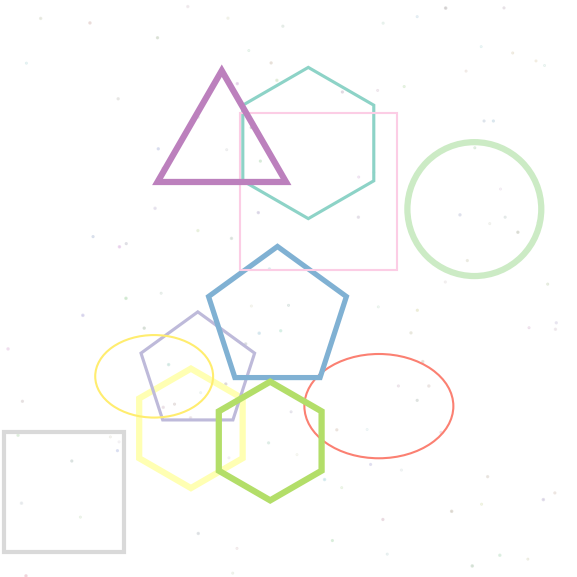[{"shape": "hexagon", "thickness": 1.5, "radius": 0.65, "center": [0.534, 0.752]}, {"shape": "hexagon", "thickness": 3, "radius": 0.52, "center": [0.331, 0.257]}, {"shape": "pentagon", "thickness": 1.5, "radius": 0.52, "center": [0.343, 0.356]}, {"shape": "oval", "thickness": 1, "radius": 0.64, "center": [0.656, 0.296]}, {"shape": "pentagon", "thickness": 2.5, "radius": 0.63, "center": [0.48, 0.447]}, {"shape": "hexagon", "thickness": 3, "radius": 0.51, "center": [0.468, 0.235]}, {"shape": "square", "thickness": 1, "radius": 0.68, "center": [0.551, 0.667]}, {"shape": "square", "thickness": 2, "radius": 0.52, "center": [0.111, 0.147]}, {"shape": "triangle", "thickness": 3, "radius": 0.64, "center": [0.384, 0.748]}, {"shape": "circle", "thickness": 3, "radius": 0.58, "center": [0.821, 0.637]}, {"shape": "oval", "thickness": 1, "radius": 0.51, "center": [0.267, 0.348]}]